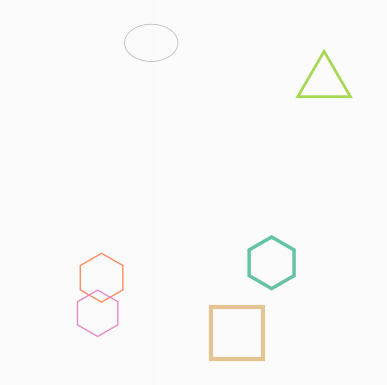[{"shape": "hexagon", "thickness": 2.5, "radius": 0.33, "center": [0.701, 0.317]}, {"shape": "hexagon", "thickness": 1, "radius": 0.32, "center": [0.262, 0.279]}, {"shape": "hexagon", "thickness": 1, "radius": 0.3, "center": [0.252, 0.186]}, {"shape": "triangle", "thickness": 2, "radius": 0.39, "center": [0.836, 0.788]}, {"shape": "square", "thickness": 3, "radius": 0.34, "center": [0.612, 0.136]}, {"shape": "oval", "thickness": 0.5, "radius": 0.35, "center": [0.39, 0.889]}]